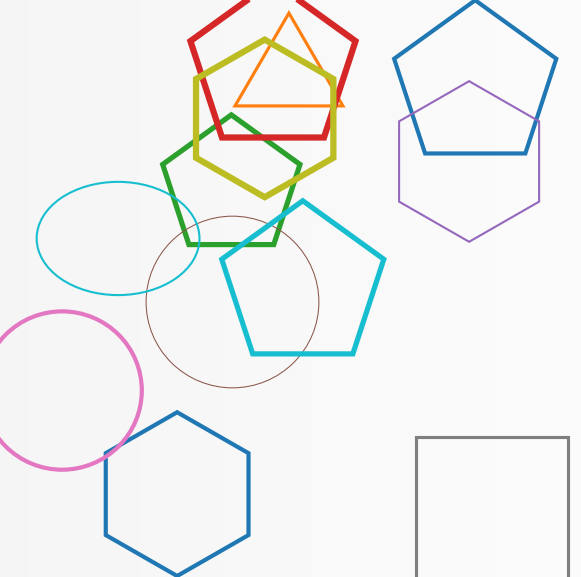[{"shape": "hexagon", "thickness": 2, "radius": 0.71, "center": [0.305, 0.144]}, {"shape": "pentagon", "thickness": 2, "radius": 0.73, "center": [0.818, 0.852]}, {"shape": "triangle", "thickness": 1.5, "radius": 0.54, "center": [0.497, 0.869]}, {"shape": "pentagon", "thickness": 2.5, "radius": 0.62, "center": [0.398, 0.676]}, {"shape": "pentagon", "thickness": 3, "radius": 0.75, "center": [0.47, 0.882]}, {"shape": "hexagon", "thickness": 1, "radius": 0.7, "center": [0.807, 0.719]}, {"shape": "circle", "thickness": 0.5, "radius": 0.74, "center": [0.4, 0.476]}, {"shape": "circle", "thickness": 2, "radius": 0.69, "center": [0.107, 0.323]}, {"shape": "square", "thickness": 1.5, "radius": 0.65, "center": [0.846, 0.112]}, {"shape": "hexagon", "thickness": 3, "radius": 0.68, "center": [0.455, 0.794]}, {"shape": "pentagon", "thickness": 2.5, "radius": 0.73, "center": [0.521, 0.505]}, {"shape": "oval", "thickness": 1, "radius": 0.7, "center": [0.203, 0.586]}]